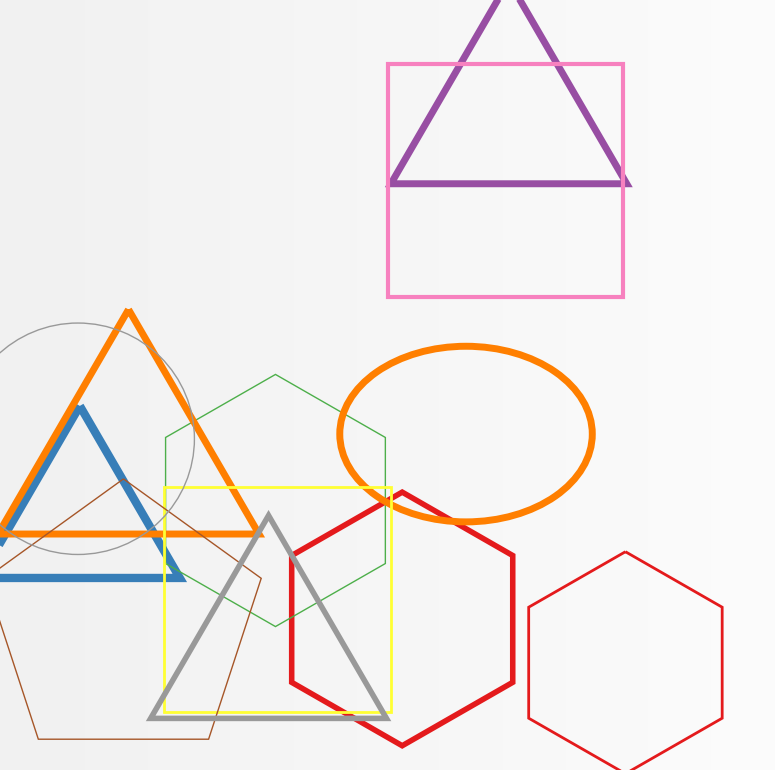[{"shape": "hexagon", "thickness": 1, "radius": 0.72, "center": [0.807, 0.139]}, {"shape": "hexagon", "thickness": 2, "radius": 0.82, "center": [0.519, 0.196]}, {"shape": "triangle", "thickness": 3, "radius": 0.74, "center": [0.103, 0.324]}, {"shape": "hexagon", "thickness": 0.5, "radius": 0.82, "center": [0.355, 0.35]}, {"shape": "triangle", "thickness": 2.5, "radius": 0.88, "center": [0.657, 0.849]}, {"shape": "triangle", "thickness": 2.5, "radius": 0.97, "center": [0.166, 0.404]}, {"shape": "oval", "thickness": 2.5, "radius": 0.81, "center": [0.601, 0.436]}, {"shape": "square", "thickness": 1, "radius": 0.73, "center": [0.358, 0.221]}, {"shape": "pentagon", "thickness": 0.5, "radius": 0.93, "center": [0.159, 0.191]}, {"shape": "square", "thickness": 1.5, "radius": 0.76, "center": [0.652, 0.765]}, {"shape": "triangle", "thickness": 2, "radius": 0.88, "center": [0.347, 0.155]}, {"shape": "circle", "thickness": 0.5, "radius": 0.75, "center": [0.101, 0.43]}]